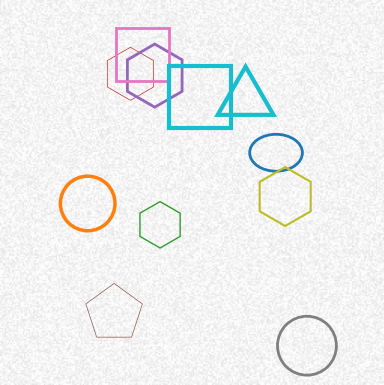[{"shape": "oval", "thickness": 2, "radius": 0.34, "center": [0.717, 0.603]}, {"shape": "circle", "thickness": 2.5, "radius": 0.35, "center": [0.228, 0.472]}, {"shape": "hexagon", "thickness": 1, "radius": 0.3, "center": [0.416, 0.416]}, {"shape": "hexagon", "thickness": 0.5, "radius": 0.34, "center": [0.339, 0.808]}, {"shape": "hexagon", "thickness": 2, "radius": 0.41, "center": [0.402, 0.804]}, {"shape": "pentagon", "thickness": 0.5, "radius": 0.39, "center": [0.296, 0.187]}, {"shape": "square", "thickness": 2, "radius": 0.34, "center": [0.369, 0.857]}, {"shape": "circle", "thickness": 2, "radius": 0.38, "center": [0.797, 0.102]}, {"shape": "hexagon", "thickness": 1.5, "radius": 0.38, "center": [0.741, 0.489]}, {"shape": "square", "thickness": 3, "radius": 0.41, "center": [0.519, 0.748]}, {"shape": "triangle", "thickness": 3, "radius": 0.42, "center": [0.638, 0.744]}]